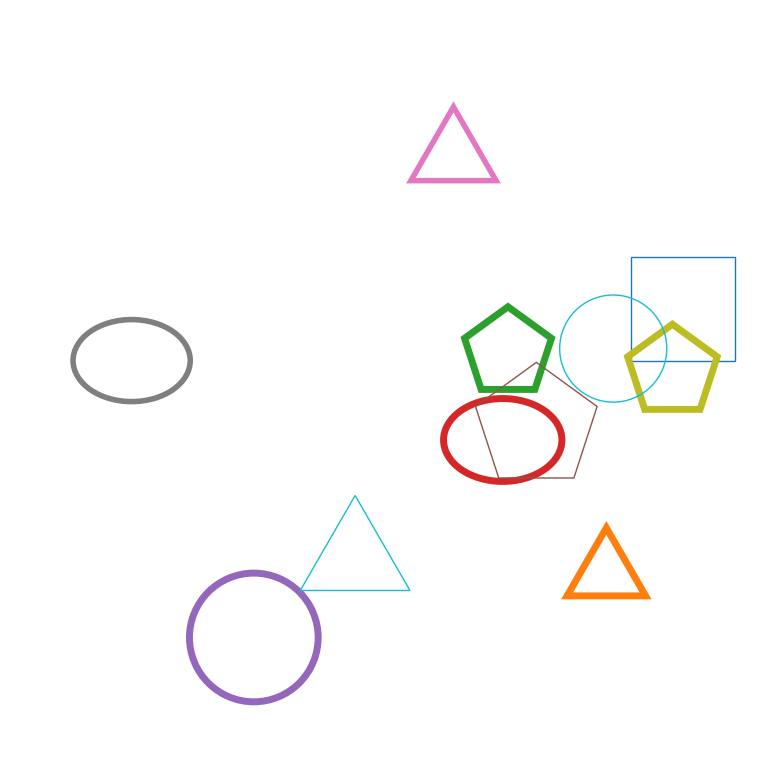[{"shape": "square", "thickness": 0.5, "radius": 0.34, "center": [0.887, 0.599]}, {"shape": "triangle", "thickness": 2.5, "radius": 0.29, "center": [0.787, 0.256]}, {"shape": "pentagon", "thickness": 2.5, "radius": 0.3, "center": [0.66, 0.542]}, {"shape": "oval", "thickness": 2.5, "radius": 0.38, "center": [0.653, 0.429]}, {"shape": "circle", "thickness": 2.5, "radius": 0.42, "center": [0.33, 0.172]}, {"shape": "pentagon", "thickness": 0.5, "radius": 0.42, "center": [0.697, 0.446]}, {"shape": "triangle", "thickness": 2, "radius": 0.32, "center": [0.589, 0.797]}, {"shape": "oval", "thickness": 2, "radius": 0.38, "center": [0.171, 0.532]}, {"shape": "pentagon", "thickness": 2.5, "radius": 0.31, "center": [0.873, 0.518]}, {"shape": "triangle", "thickness": 0.5, "radius": 0.41, "center": [0.461, 0.274]}, {"shape": "circle", "thickness": 0.5, "radius": 0.35, "center": [0.796, 0.547]}]